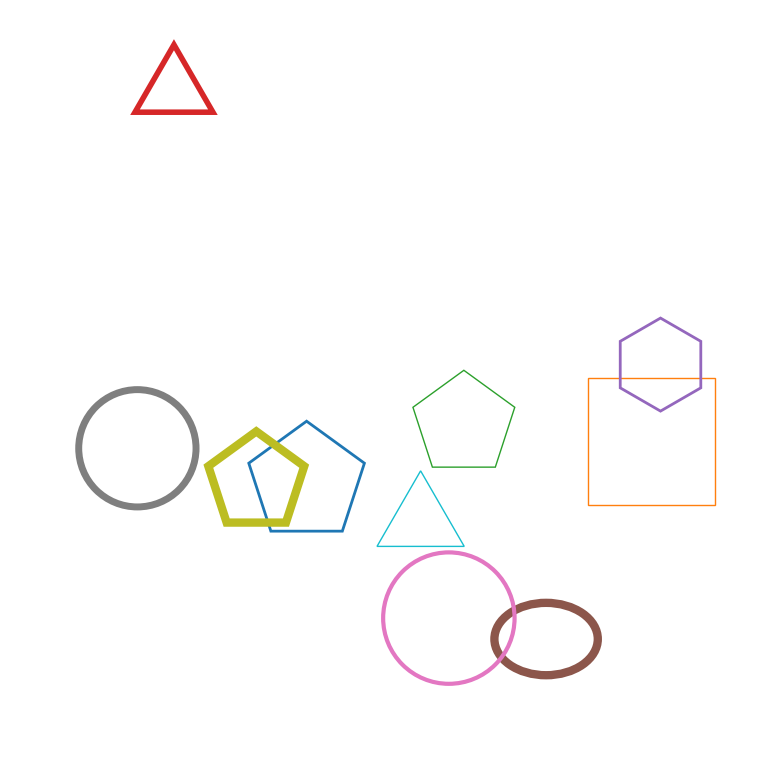[{"shape": "pentagon", "thickness": 1, "radius": 0.39, "center": [0.398, 0.374]}, {"shape": "square", "thickness": 0.5, "radius": 0.41, "center": [0.846, 0.427]}, {"shape": "pentagon", "thickness": 0.5, "radius": 0.35, "center": [0.602, 0.45]}, {"shape": "triangle", "thickness": 2, "radius": 0.29, "center": [0.226, 0.883]}, {"shape": "hexagon", "thickness": 1, "radius": 0.3, "center": [0.858, 0.527]}, {"shape": "oval", "thickness": 3, "radius": 0.34, "center": [0.709, 0.17]}, {"shape": "circle", "thickness": 1.5, "radius": 0.43, "center": [0.583, 0.197]}, {"shape": "circle", "thickness": 2.5, "radius": 0.38, "center": [0.178, 0.418]}, {"shape": "pentagon", "thickness": 3, "radius": 0.33, "center": [0.333, 0.374]}, {"shape": "triangle", "thickness": 0.5, "radius": 0.33, "center": [0.546, 0.323]}]